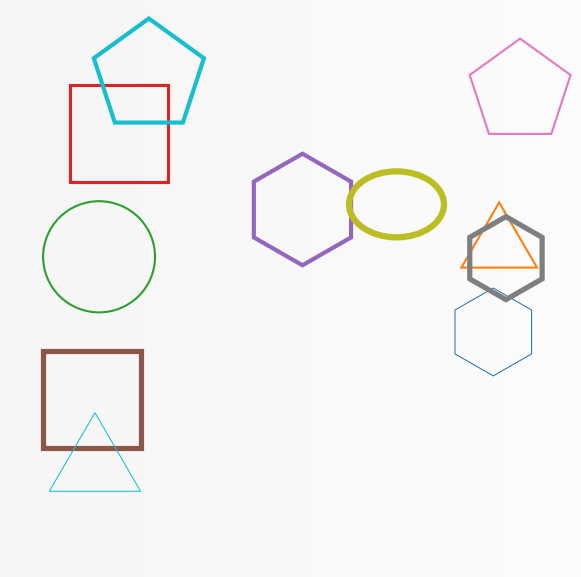[{"shape": "hexagon", "thickness": 0.5, "radius": 0.38, "center": [0.849, 0.424]}, {"shape": "triangle", "thickness": 1, "radius": 0.38, "center": [0.859, 0.573]}, {"shape": "circle", "thickness": 1, "radius": 0.48, "center": [0.17, 0.554]}, {"shape": "square", "thickness": 1.5, "radius": 0.42, "center": [0.205, 0.767]}, {"shape": "hexagon", "thickness": 2, "radius": 0.48, "center": [0.52, 0.636]}, {"shape": "square", "thickness": 2.5, "radius": 0.42, "center": [0.158, 0.307]}, {"shape": "pentagon", "thickness": 1, "radius": 0.46, "center": [0.895, 0.841]}, {"shape": "hexagon", "thickness": 2.5, "radius": 0.36, "center": [0.87, 0.552]}, {"shape": "oval", "thickness": 3, "radius": 0.41, "center": [0.682, 0.645]}, {"shape": "pentagon", "thickness": 2, "radius": 0.5, "center": [0.256, 0.868]}, {"shape": "triangle", "thickness": 0.5, "radius": 0.45, "center": [0.163, 0.194]}]